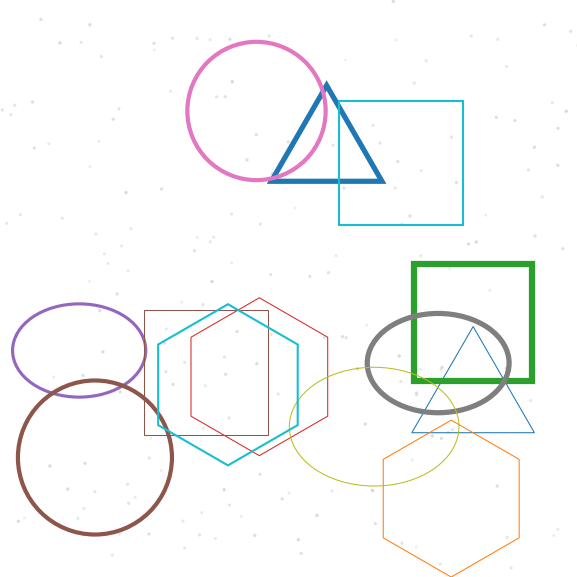[{"shape": "triangle", "thickness": 0.5, "radius": 0.61, "center": [0.819, 0.311]}, {"shape": "triangle", "thickness": 2.5, "radius": 0.55, "center": [0.566, 0.741]}, {"shape": "hexagon", "thickness": 0.5, "radius": 0.68, "center": [0.781, 0.136]}, {"shape": "square", "thickness": 3, "radius": 0.51, "center": [0.819, 0.441]}, {"shape": "hexagon", "thickness": 0.5, "radius": 0.68, "center": [0.449, 0.347]}, {"shape": "oval", "thickness": 1.5, "radius": 0.58, "center": [0.137, 0.392]}, {"shape": "circle", "thickness": 2, "radius": 0.67, "center": [0.164, 0.207]}, {"shape": "square", "thickness": 0.5, "radius": 0.54, "center": [0.356, 0.354]}, {"shape": "circle", "thickness": 2, "radius": 0.6, "center": [0.444, 0.807]}, {"shape": "oval", "thickness": 2.5, "radius": 0.61, "center": [0.759, 0.37]}, {"shape": "oval", "thickness": 0.5, "radius": 0.73, "center": [0.648, 0.26]}, {"shape": "hexagon", "thickness": 1, "radius": 0.7, "center": [0.395, 0.333]}, {"shape": "square", "thickness": 1, "radius": 0.54, "center": [0.694, 0.717]}]